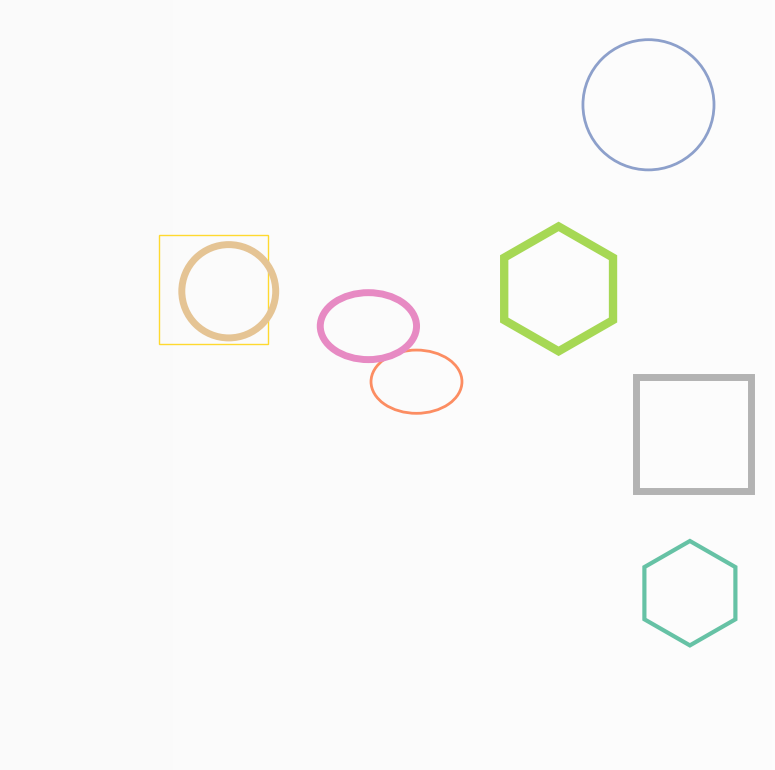[{"shape": "hexagon", "thickness": 1.5, "radius": 0.34, "center": [0.89, 0.23]}, {"shape": "oval", "thickness": 1, "radius": 0.29, "center": [0.537, 0.504]}, {"shape": "circle", "thickness": 1, "radius": 0.42, "center": [0.837, 0.864]}, {"shape": "oval", "thickness": 2.5, "radius": 0.31, "center": [0.475, 0.576]}, {"shape": "hexagon", "thickness": 3, "radius": 0.41, "center": [0.721, 0.625]}, {"shape": "square", "thickness": 0.5, "radius": 0.35, "center": [0.276, 0.624]}, {"shape": "circle", "thickness": 2.5, "radius": 0.3, "center": [0.295, 0.622]}, {"shape": "square", "thickness": 2.5, "radius": 0.37, "center": [0.895, 0.436]}]